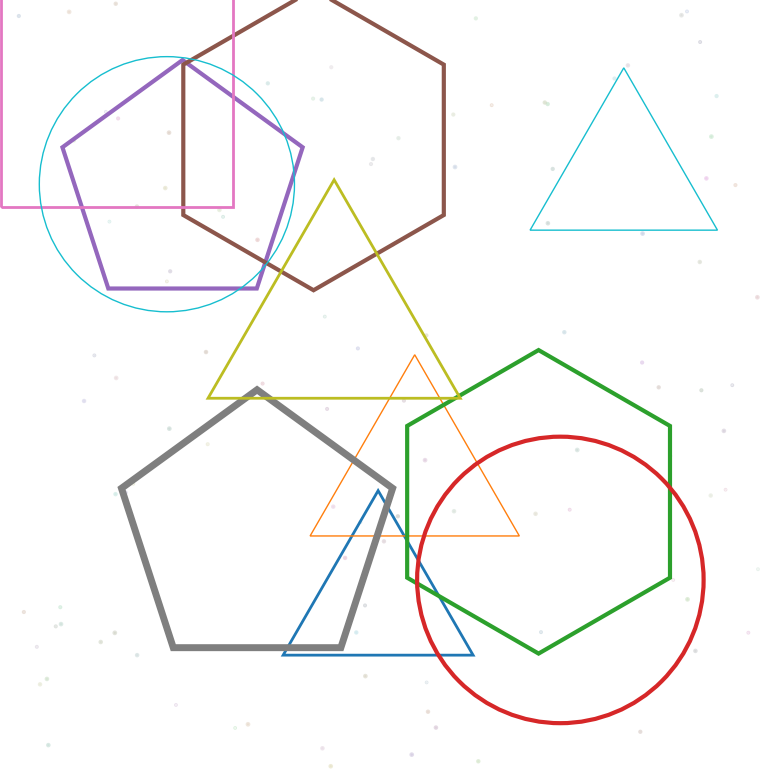[{"shape": "triangle", "thickness": 1, "radius": 0.71, "center": [0.491, 0.22]}, {"shape": "triangle", "thickness": 0.5, "radius": 0.78, "center": [0.539, 0.382]}, {"shape": "hexagon", "thickness": 1.5, "radius": 0.99, "center": [0.699, 0.348]}, {"shape": "circle", "thickness": 1.5, "radius": 0.93, "center": [0.728, 0.247]}, {"shape": "pentagon", "thickness": 1.5, "radius": 0.82, "center": [0.237, 0.758]}, {"shape": "hexagon", "thickness": 1.5, "radius": 0.98, "center": [0.407, 0.818]}, {"shape": "square", "thickness": 1, "radius": 0.75, "center": [0.152, 0.883]}, {"shape": "pentagon", "thickness": 2.5, "radius": 0.93, "center": [0.334, 0.309]}, {"shape": "triangle", "thickness": 1, "radius": 0.95, "center": [0.434, 0.577]}, {"shape": "circle", "thickness": 0.5, "radius": 0.83, "center": [0.217, 0.761]}, {"shape": "triangle", "thickness": 0.5, "radius": 0.7, "center": [0.81, 0.771]}]